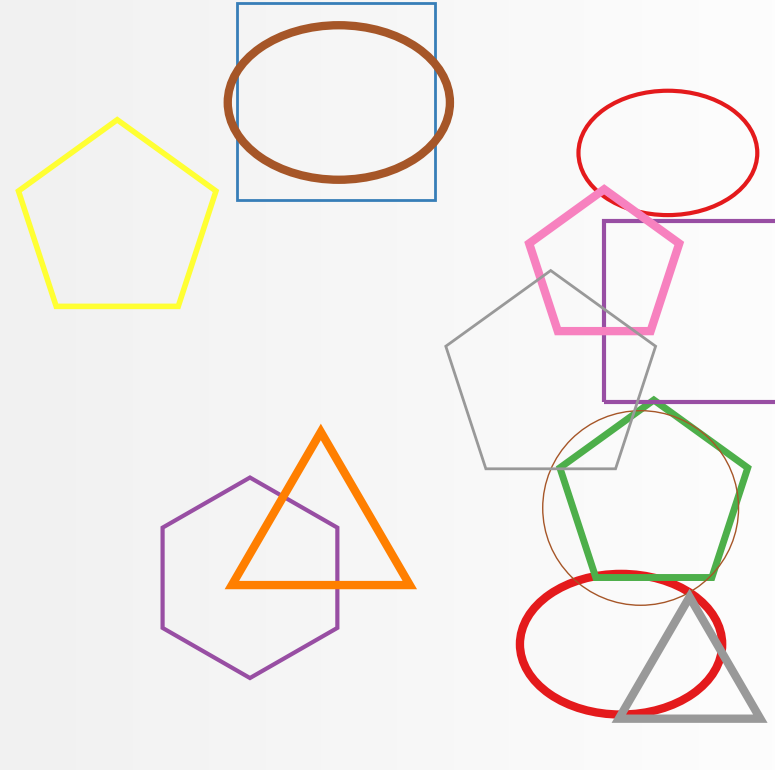[{"shape": "oval", "thickness": 1.5, "radius": 0.58, "center": [0.862, 0.801]}, {"shape": "oval", "thickness": 3, "radius": 0.65, "center": [0.801, 0.163]}, {"shape": "square", "thickness": 1, "radius": 0.64, "center": [0.434, 0.868]}, {"shape": "pentagon", "thickness": 2.5, "radius": 0.64, "center": [0.844, 0.353]}, {"shape": "hexagon", "thickness": 1.5, "radius": 0.65, "center": [0.323, 0.25]}, {"shape": "square", "thickness": 1.5, "radius": 0.59, "center": [0.897, 0.595]}, {"shape": "triangle", "thickness": 3, "radius": 0.66, "center": [0.414, 0.306]}, {"shape": "pentagon", "thickness": 2, "radius": 0.67, "center": [0.151, 0.71]}, {"shape": "oval", "thickness": 3, "radius": 0.72, "center": [0.437, 0.867]}, {"shape": "circle", "thickness": 0.5, "radius": 0.63, "center": [0.827, 0.34]}, {"shape": "pentagon", "thickness": 3, "radius": 0.51, "center": [0.78, 0.652]}, {"shape": "pentagon", "thickness": 1, "radius": 0.71, "center": [0.711, 0.506]}, {"shape": "triangle", "thickness": 3, "radius": 0.53, "center": [0.89, 0.119]}]